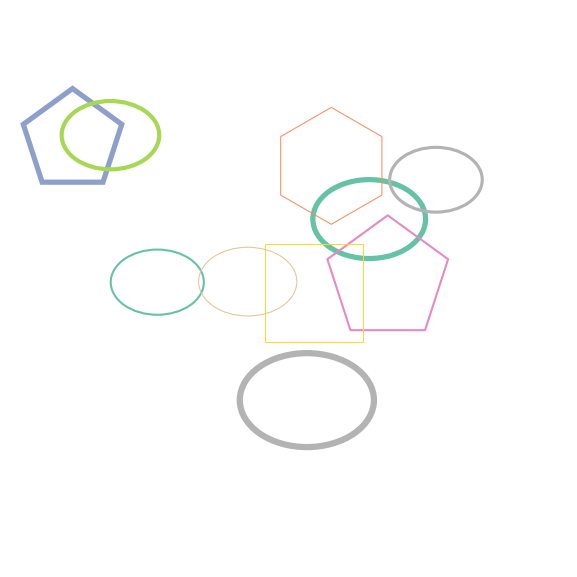[{"shape": "oval", "thickness": 1, "radius": 0.4, "center": [0.272, 0.511]}, {"shape": "oval", "thickness": 2.5, "radius": 0.49, "center": [0.639, 0.62]}, {"shape": "hexagon", "thickness": 0.5, "radius": 0.51, "center": [0.574, 0.712]}, {"shape": "pentagon", "thickness": 2.5, "radius": 0.45, "center": [0.126, 0.756]}, {"shape": "pentagon", "thickness": 1, "radius": 0.55, "center": [0.671, 0.516]}, {"shape": "oval", "thickness": 2, "radius": 0.42, "center": [0.191, 0.765]}, {"shape": "square", "thickness": 0.5, "radius": 0.42, "center": [0.544, 0.491]}, {"shape": "oval", "thickness": 0.5, "radius": 0.43, "center": [0.429, 0.511]}, {"shape": "oval", "thickness": 3, "radius": 0.58, "center": [0.531, 0.306]}, {"shape": "oval", "thickness": 1.5, "radius": 0.4, "center": [0.755, 0.688]}]